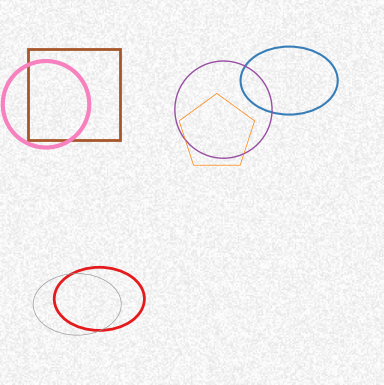[{"shape": "oval", "thickness": 2, "radius": 0.59, "center": [0.258, 0.224]}, {"shape": "oval", "thickness": 1.5, "radius": 0.63, "center": [0.751, 0.791]}, {"shape": "circle", "thickness": 1, "radius": 0.63, "center": [0.58, 0.715]}, {"shape": "pentagon", "thickness": 0.5, "radius": 0.52, "center": [0.563, 0.654]}, {"shape": "square", "thickness": 2, "radius": 0.59, "center": [0.192, 0.754]}, {"shape": "circle", "thickness": 3, "radius": 0.56, "center": [0.12, 0.729]}, {"shape": "oval", "thickness": 0.5, "radius": 0.57, "center": [0.201, 0.209]}]